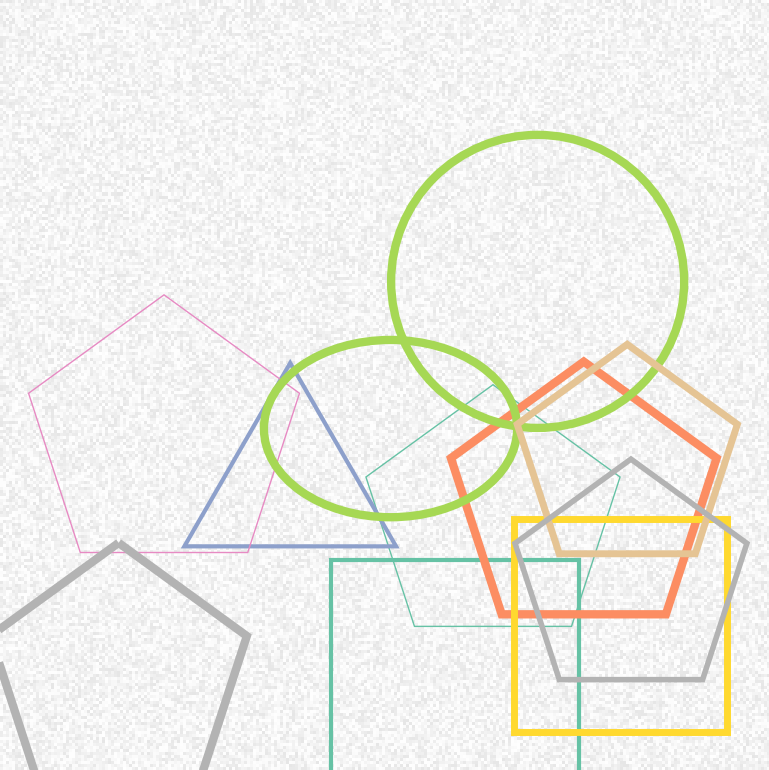[{"shape": "square", "thickness": 1.5, "radius": 0.81, "center": [0.59, 0.112]}, {"shape": "pentagon", "thickness": 0.5, "radius": 0.87, "center": [0.64, 0.327]}, {"shape": "pentagon", "thickness": 3, "radius": 0.91, "center": [0.758, 0.349]}, {"shape": "triangle", "thickness": 1.5, "radius": 0.79, "center": [0.377, 0.37]}, {"shape": "pentagon", "thickness": 0.5, "radius": 0.92, "center": [0.213, 0.432]}, {"shape": "oval", "thickness": 3, "radius": 0.82, "center": [0.507, 0.443]}, {"shape": "circle", "thickness": 3, "radius": 0.95, "center": [0.698, 0.635]}, {"shape": "square", "thickness": 2.5, "radius": 0.69, "center": [0.806, 0.188]}, {"shape": "pentagon", "thickness": 2.5, "radius": 0.75, "center": [0.815, 0.402]}, {"shape": "pentagon", "thickness": 3, "radius": 0.88, "center": [0.154, 0.12]}, {"shape": "pentagon", "thickness": 2, "radius": 0.79, "center": [0.819, 0.245]}]